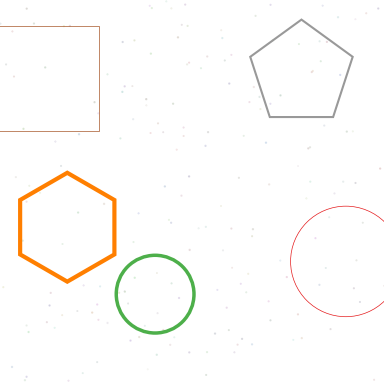[{"shape": "circle", "thickness": 0.5, "radius": 0.72, "center": [0.898, 0.321]}, {"shape": "circle", "thickness": 2.5, "radius": 0.5, "center": [0.403, 0.236]}, {"shape": "hexagon", "thickness": 3, "radius": 0.71, "center": [0.175, 0.41]}, {"shape": "square", "thickness": 0.5, "radius": 0.68, "center": [0.122, 0.796]}, {"shape": "pentagon", "thickness": 1.5, "radius": 0.7, "center": [0.783, 0.809]}]